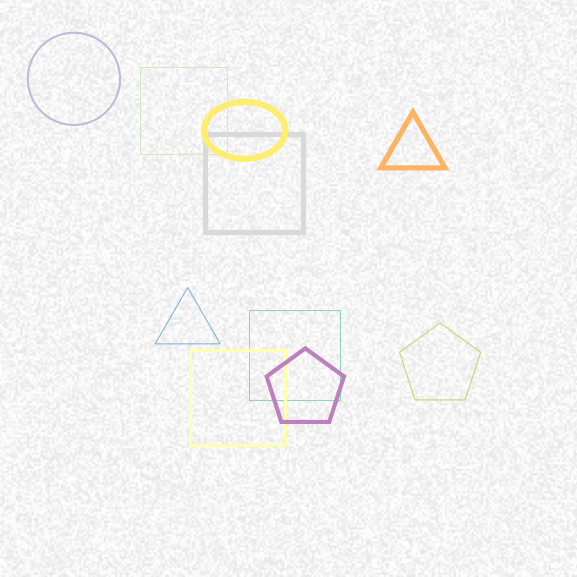[{"shape": "square", "thickness": 0.5, "radius": 0.39, "center": [0.51, 0.384]}, {"shape": "square", "thickness": 1.5, "radius": 0.41, "center": [0.411, 0.311]}, {"shape": "circle", "thickness": 1, "radius": 0.4, "center": [0.128, 0.863]}, {"shape": "triangle", "thickness": 0.5, "radius": 0.33, "center": [0.325, 0.436]}, {"shape": "triangle", "thickness": 2.5, "radius": 0.32, "center": [0.715, 0.741]}, {"shape": "pentagon", "thickness": 0.5, "radius": 0.37, "center": [0.762, 0.366]}, {"shape": "square", "thickness": 2.5, "radius": 0.43, "center": [0.44, 0.682]}, {"shape": "pentagon", "thickness": 2, "radius": 0.35, "center": [0.529, 0.325]}, {"shape": "square", "thickness": 0.5, "radius": 0.38, "center": [0.318, 0.808]}, {"shape": "oval", "thickness": 3, "radius": 0.35, "center": [0.424, 0.773]}]